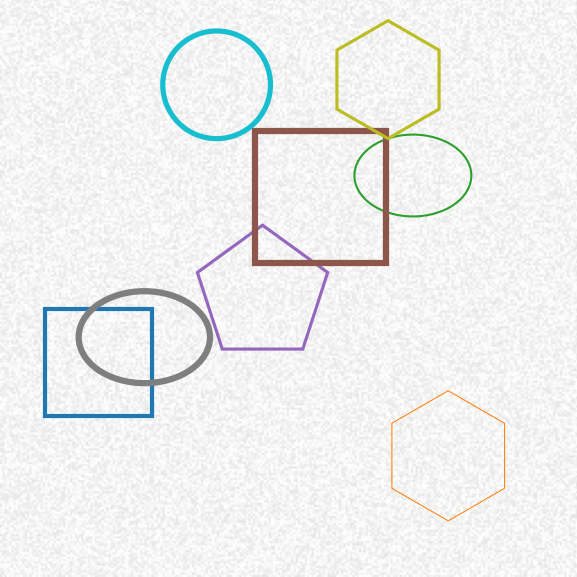[{"shape": "square", "thickness": 2, "radius": 0.46, "center": [0.17, 0.371]}, {"shape": "hexagon", "thickness": 0.5, "radius": 0.56, "center": [0.776, 0.21]}, {"shape": "oval", "thickness": 1, "radius": 0.51, "center": [0.715, 0.695]}, {"shape": "pentagon", "thickness": 1.5, "radius": 0.59, "center": [0.455, 0.491]}, {"shape": "square", "thickness": 3, "radius": 0.57, "center": [0.555, 0.658]}, {"shape": "oval", "thickness": 3, "radius": 0.57, "center": [0.25, 0.415]}, {"shape": "hexagon", "thickness": 1.5, "radius": 0.51, "center": [0.672, 0.861]}, {"shape": "circle", "thickness": 2.5, "radius": 0.47, "center": [0.375, 0.852]}]